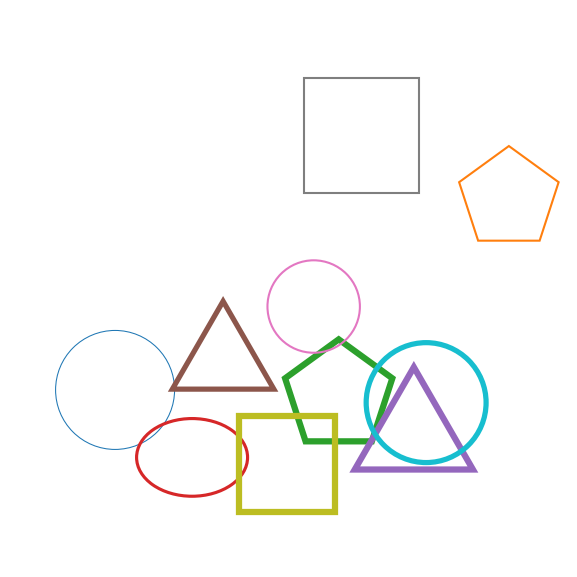[{"shape": "circle", "thickness": 0.5, "radius": 0.52, "center": [0.199, 0.324]}, {"shape": "pentagon", "thickness": 1, "radius": 0.45, "center": [0.881, 0.656]}, {"shape": "pentagon", "thickness": 3, "radius": 0.49, "center": [0.587, 0.314]}, {"shape": "oval", "thickness": 1.5, "radius": 0.48, "center": [0.333, 0.207]}, {"shape": "triangle", "thickness": 3, "radius": 0.59, "center": [0.717, 0.245]}, {"shape": "triangle", "thickness": 2.5, "radius": 0.51, "center": [0.386, 0.376]}, {"shape": "circle", "thickness": 1, "radius": 0.4, "center": [0.543, 0.468]}, {"shape": "square", "thickness": 1, "radius": 0.5, "center": [0.626, 0.765]}, {"shape": "square", "thickness": 3, "radius": 0.42, "center": [0.497, 0.195]}, {"shape": "circle", "thickness": 2.5, "radius": 0.52, "center": [0.738, 0.302]}]